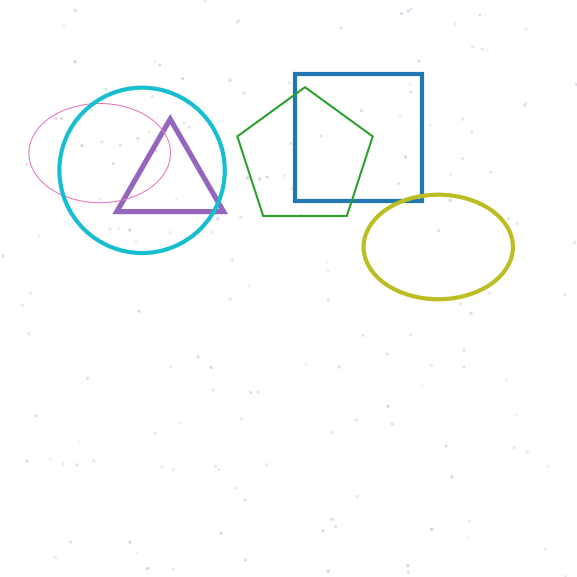[{"shape": "square", "thickness": 2, "radius": 0.55, "center": [0.621, 0.761]}, {"shape": "pentagon", "thickness": 1, "radius": 0.62, "center": [0.528, 0.725]}, {"shape": "triangle", "thickness": 2.5, "radius": 0.53, "center": [0.295, 0.686]}, {"shape": "oval", "thickness": 0.5, "radius": 0.61, "center": [0.173, 0.734]}, {"shape": "oval", "thickness": 2, "radius": 0.65, "center": [0.759, 0.571]}, {"shape": "circle", "thickness": 2, "radius": 0.72, "center": [0.246, 0.704]}]